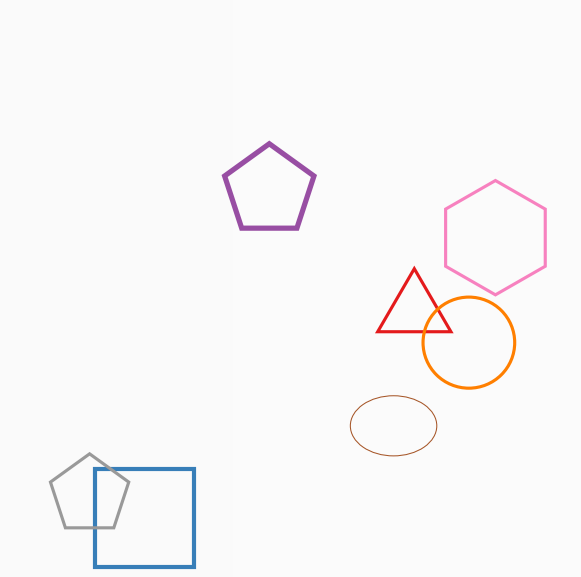[{"shape": "triangle", "thickness": 1.5, "radius": 0.36, "center": [0.713, 0.461]}, {"shape": "square", "thickness": 2, "radius": 0.42, "center": [0.249, 0.102]}, {"shape": "pentagon", "thickness": 2.5, "radius": 0.4, "center": [0.463, 0.669]}, {"shape": "circle", "thickness": 1.5, "radius": 0.39, "center": [0.807, 0.406]}, {"shape": "oval", "thickness": 0.5, "radius": 0.37, "center": [0.677, 0.262]}, {"shape": "hexagon", "thickness": 1.5, "radius": 0.49, "center": [0.852, 0.588]}, {"shape": "pentagon", "thickness": 1.5, "radius": 0.35, "center": [0.154, 0.142]}]